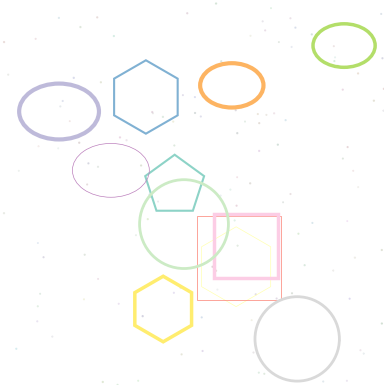[{"shape": "pentagon", "thickness": 1.5, "radius": 0.4, "center": [0.454, 0.518]}, {"shape": "hexagon", "thickness": 0.5, "radius": 0.52, "center": [0.613, 0.307]}, {"shape": "oval", "thickness": 3, "radius": 0.52, "center": [0.153, 0.71]}, {"shape": "square", "thickness": 0.5, "radius": 0.55, "center": [0.621, 0.33]}, {"shape": "hexagon", "thickness": 1.5, "radius": 0.48, "center": [0.379, 0.748]}, {"shape": "oval", "thickness": 3, "radius": 0.41, "center": [0.602, 0.778]}, {"shape": "oval", "thickness": 2.5, "radius": 0.4, "center": [0.894, 0.882]}, {"shape": "square", "thickness": 2.5, "radius": 0.42, "center": [0.638, 0.361]}, {"shape": "circle", "thickness": 2, "radius": 0.55, "center": [0.772, 0.12]}, {"shape": "oval", "thickness": 0.5, "radius": 0.5, "center": [0.288, 0.558]}, {"shape": "circle", "thickness": 2, "radius": 0.58, "center": [0.478, 0.418]}, {"shape": "hexagon", "thickness": 2.5, "radius": 0.43, "center": [0.424, 0.197]}]